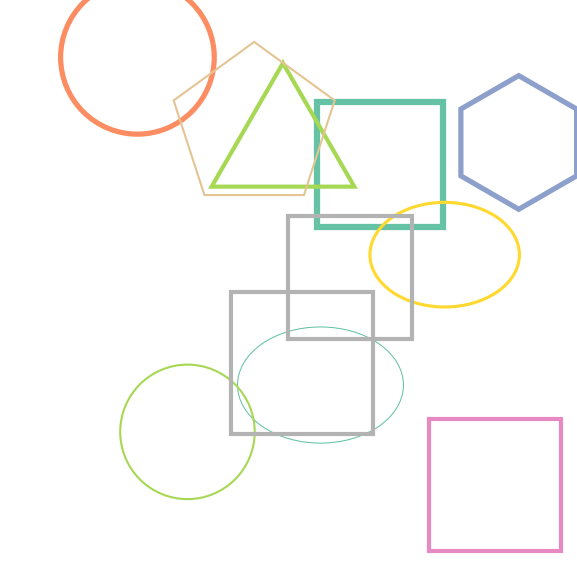[{"shape": "square", "thickness": 3, "radius": 0.54, "center": [0.658, 0.714]}, {"shape": "oval", "thickness": 0.5, "radius": 0.72, "center": [0.555, 0.332]}, {"shape": "circle", "thickness": 2.5, "radius": 0.67, "center": [0.238, 0.9]}, {"shape": "hexagon", "thickness": 2.5, "radius": 0.58, "center": [0.898, 0.752]}, {"shape": "square", "thickness": 2, "radius": 0.57, "center": [0.857, 0.159]}, {"shape": "triangle", "thickness": 2, "radius": 0.71, "center": [0.49, 0.747]}, {"shape": "circle", "thickness": 1, "radius": 0.58, "center": [0.325, 0.251]}, {"shape": "oval", "thickness": 1.5, "radius": 0.65, "center": [0.77, 0.558]}, {"shape": "pentagon", "thickness": 1, "radius": 0.73, "center": [0.44, 0.78]}, {"shape": "square", "thickness": 2, "radius": 0.62, "center": [0.522, 0.37]}, {"shape": "square", "thickness": 2, "radius": 0.54, "center": [0.606, 0.519]}]